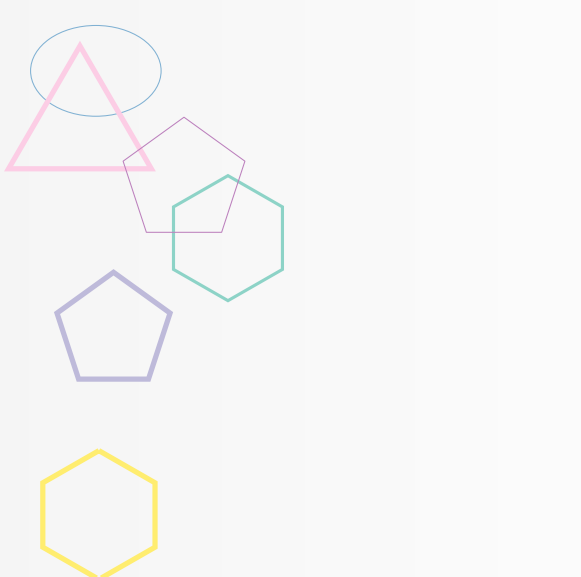[{"shape": "hexagon", "thickness": 1.5, "radius": 0.54, "center": [0.392, 0.587]}, {"shape": "pentagon", "thickness": 2.5, "radius": 0.51, "center": [0.195, 0.425]}, {"shape": "oval", "thickness": 0.5, "radius": 0.56, "center": [0.165, 0.876]}, {"shape": "triangle", "thickness": 2.5, "radius": 0.71, "center": [0.138, 0.778]}, {"shape": "pentagon", "thickness": 0.5, "radius": 0.55, "center": [0.317, 0.686]}, {"shape": "hexagon", "thickness": 2.5, "radius": 0.56, "center": [0.17, 0.107]}]